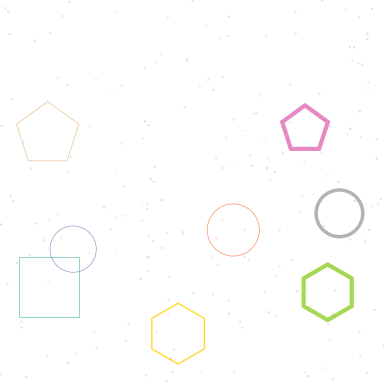[{"shape": "square", "thickness": 0.5, "radius": 0.39, "center": [0.126, 0.256]}, {"shape": "circle", "thickness": 0.5, "radius": 0.34, "center": [0.606, 0.403]}, {"shape": "circle", "thickness": 0.5, "radius": 0.3, "center": [0.19, 0.353]}, {"shape": "pentagon", "thickness": 3, "radius": 0.31, "center": [0.792, 0.664]}, {"shape": "hexagon", "thickness": 3, "radius": 0.36, "center": [0.851, 0.241]}, {"shape": "hexagon", "thickness": 1, "radius": 0.39, "center": [0.463, 0.133]}, {"shape": "pentagon", "thickness": 0.5, "radius": 0.43, "center": [0.124, 0.651]}, {"shape": "circle", "thickness": 2.5, "radius": 0.3, "center": [0.882, 0.446]}]